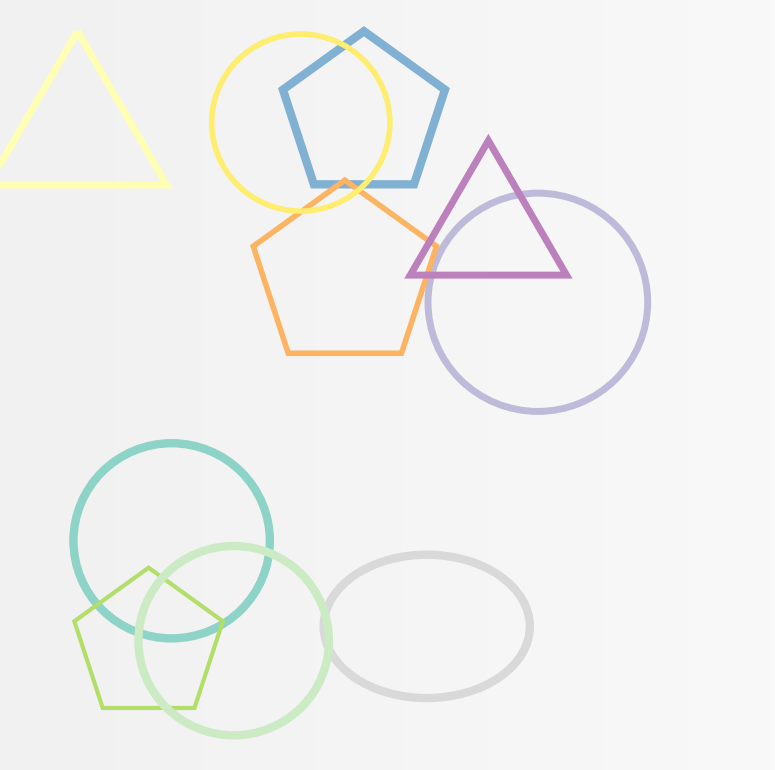[{"shape": "circle", "thickness": 3, "radius": 0.63, "center": [0.221, 0.298]}, {"shape": "triangle", "thickness": 2.5, "radius": 0.67, "center": [0.1, 0.826]}, {"shape": "circle", "thickness": 2.5, "radius": 0.71, "center": [0.694, 0.607]}, {"shape": "pentagon", "thickness": 3, "radius": 0.55, "center": [0.47, 0.85]}, {"shape": "pentagon", "thickness": 2, "radius": 0.62, "center": [0.445, 0.642]}, {"shape": "pentagon", "thickness": 1.5, "radius": 0.5, "center": [0.192, 0.162]}, {"shape": "oval", "thickness": 3, "radius": 0.66, "center": [0.551, 0.187]}, {"shape": "triangle", "thickness": 2.5, "radius": 0.58, "center": [0.63, 0.701]}, {"shape": "circle", "thickness": 3, "radius": 0.61, "center": [0.302, 0.168]}, {"shape": "circle", "thickness": 2, "radius": 0.57, "center": [0.388, 0.841]}]